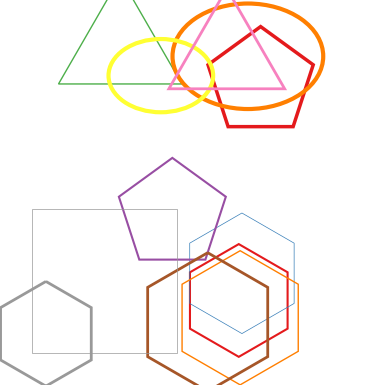[{"shape": "pentagon", "thickness": 2.5, "radius": 0.72, "center": [0.677, 0.787]}, {"shape": "hexagon", "thickness": 1.5, "radius": 0.73, "center": [0.62, 0.22]}, {"shape": "hexagon", "thickness": 0.5, "radius": 0.78, "center": [0.628, 0.29]}, {"shape": "triangle", "thickness": 1, "radius": 0.93, "center": [0.312, 0.874]}, {"shape": "pentagon", "thickness": 1.5, "radius": 0.73, "center": [0.448, 0.444]}, {"shape": "hexagon", "thickness": 1, "radius": 0.87, "center": [0.624, 0.175]}, {"shape": "oval", "thickness": 3, "radius": 0.98, "center": [0.644, 0.854]}, {"shape": "oval", "thickness": 3, "radius": 0.68, "center": [0.418, 0.804]}, {"shape": "hexagon", "thickness": 2, "radius": 0.9, "center": [0.539, 0.164]}, {"shape": "triangle", "thickness": 2, "radius": 0.87, "center": [0.589, 0.856]}, {"shape": "square", "thickness": 0.5, "radius": 0.94, "center": [0.272, 0.27]}, {"shape": "hexagon", "thickness": 2, "radius": 0.68, "center": [0.119, 0.133]}]